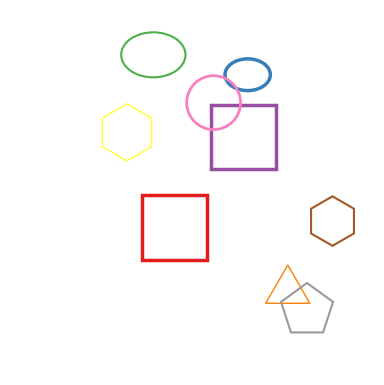[{"shape": "square", "thickness": 2.5, "radius": 0.42, "center": [0.454, 0.409]}, {"shape": "oval", "thickness": 2.5, "radius": 0.29, "center": [0.643, 0.806]}, {"shape": "oval", "thickness": 1.5, "radius": 0.42, "center": [0.398, 0.858]}, {"shape": "square", "thickness": 2.5, "radius": 0.42, "center": [0.633, 0.644]}, {"shape": "triangle", "thickness": 1, "radius": 0.33, "center": [0.747, 0.245]}, {"shape": "hexagon", "thickness": 1, "radius": 0.37, "center": [0.33, 0.656]}, {"shape": "hexagon", "thickness": 1.5, "radius": 0.32, "center": [0.864, 0.426]}, {"shape": "circle", "thickness": 2, "radius": 0.35, "center": [0.555, 0.733]}, {"shape": "pentagon", "thickness": 1.5, "radius": 0.35, "center": [0.797, 0.194]}]